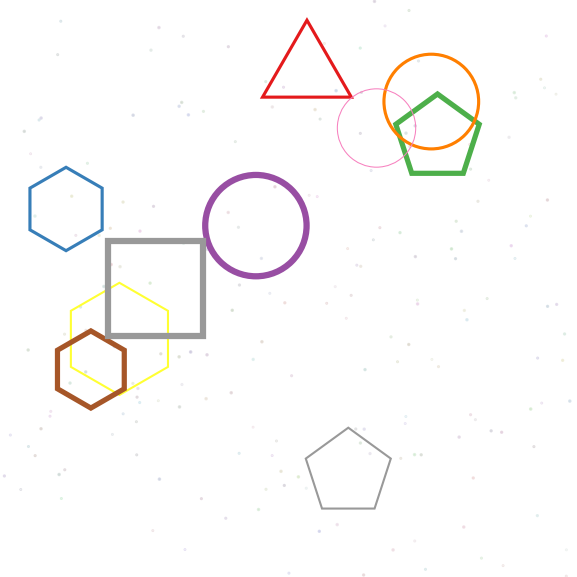[{"shape": "triangle", "thickness": 1.5, "radius": 0.44, "center": [0.532, 0.875]}, {"shape": "hexagon", "thickness": 1.5, "radius": 0.36, "center": [0.114, 0.637]}, {"shape": "pentagon", "thickness": 2.5, "radius": 0.38, "center": [0.758, 0.76]}, {"shape": "circle", "thickness": 3, "radius": 0.44, "center": [0.443, 0.608]}, {"shape": "circle", "thickness": 1.5, "radius": 0.41, "center": [0.747, 0.823]}, {"shape": "hexagon", "thickness": 1, "radius": 0.49, "center": [0.207, 0.412]}, {"shape": "hexagon", "thickness": 2.5, "radius": 0.33, "center": [0.157, 0.359]}, {"shape": "circle", "thickness": 0.5, "radius": 0.34, "center": [0.652, 0.777]}, {"shape": "square", "thickness": 3, "radius": 0.41, "center": [0.269, 0.499]}, {"shape": "pentagon", "thickness": 1, "radius": 0.39, "center": [0.603, 0.181]}]